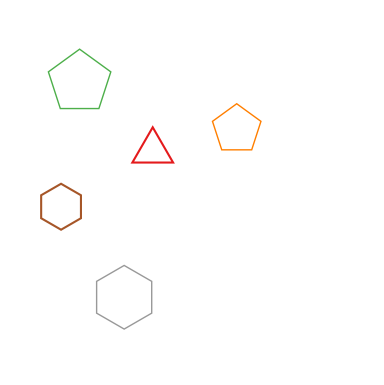[{"shape": "triangle", "thickness": 1.5, "radius": 0.31, "center": [0.397, 0.608]}, {"shape": "pentagon", "thickness": 1, "radius": 0.43, "center": [0.207, 0.787]}, {"shape": "pentagon", "thickness": 1, "radius": 0.33, "center": [0.615, 0.664]}, {"shape": "hexagon", "thickness": 1.5, "radius": 0.3, "center": [0.159, 0.463]}, {"shape": "hexagon", "thickness": 1, "radius": 0.41, "center": [0.323, 0.228]}]